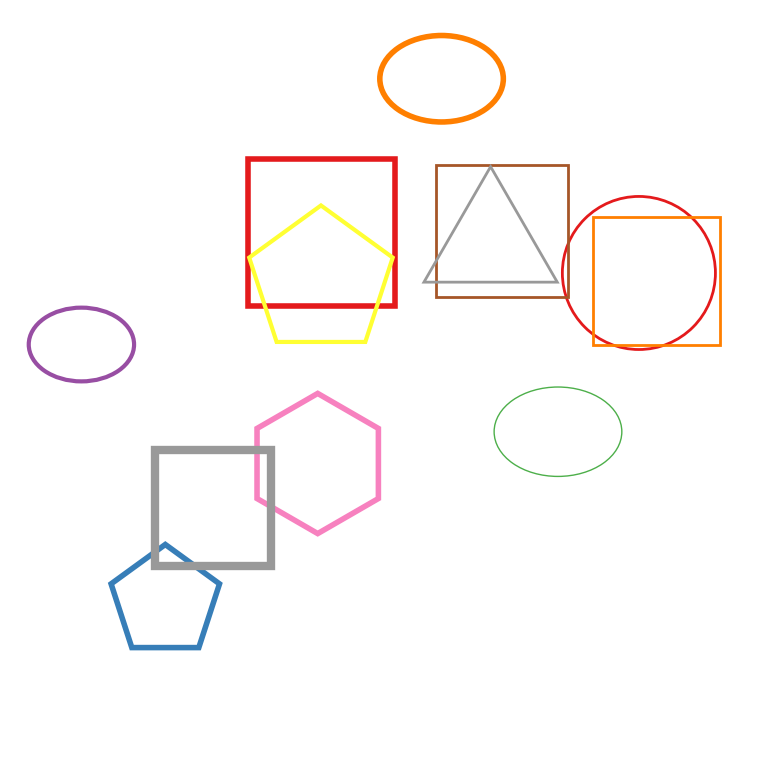[{"shape": "circle", "thickness": 1, "radius": 0.5, "center": [0.83, 0.645]}, {"shape": "square", "thickness": 2, "radius": 0.48, "center": [0.418, 0.698]}, {"shape": "pentagon", "thickness": 2, "radius": 0.37, "center": [0.215, 0.219]}, {"shape": "oval", "thickness": 0.5, "radius": 0.41, "center": [0.725, 0.439]}, {"shape": "oval", "thickness": 1.5, "radius": 0.34, "center": [0.106, 0.553]}, {"shape": "square", "thickness": 1, "radius": 0.41, "center": [0.853, 0.635]}, {"shape": "oval", "thickness": 2, "radius": 0.4, "center": [0.573, 0.898]}, {"shape": "pentagon", "thickness": 1.5, "radius": 0.49, "center": [0.417, 0.635]}, {"shape": "square", "thickness": 1, "radius": 0.43, "center": [0.652, 0.7]}, {"shape": "hexagon", "thickness": 2, "radius": 0.45, "center": [0.413, 0.398]}, {"shape": "square", "thickness": 3, "radius": 0.38, "center": [0.277, 0.341]}, {"shape": "triangle", "thickness": 1, "radius": 0.5, "center": [0.637, 0.684]}]